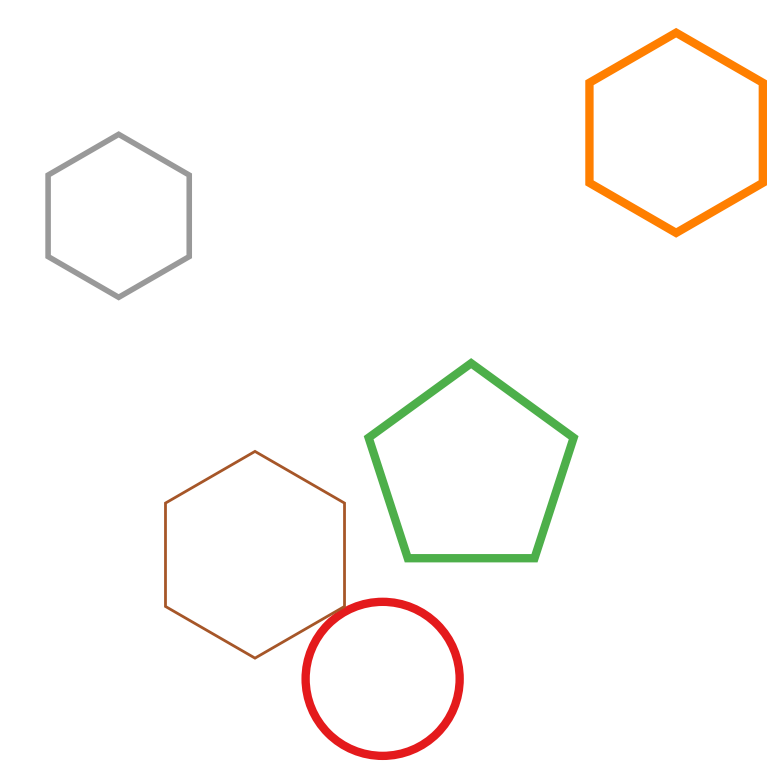[{"shape": "circle", "thickness": 3, "radius": 0.5, "center": [0.497, 0.118]}, {"shape": "pentagon", "thickness": 3, "radius": 0.7, "center": [0.612, 0.388]}, {"shape": "hexagon", "thickness": 3, "radius": 0.65, "center": [0.878, 0.828]}, {"shape": "hexagon", "thickness": 1, "radius": 0.67, "center": [0.331, 0.28]}, {"shape": "hexagon", "thickness": 2, "radius": 0.53, "center": [0.154, 0.72]}]